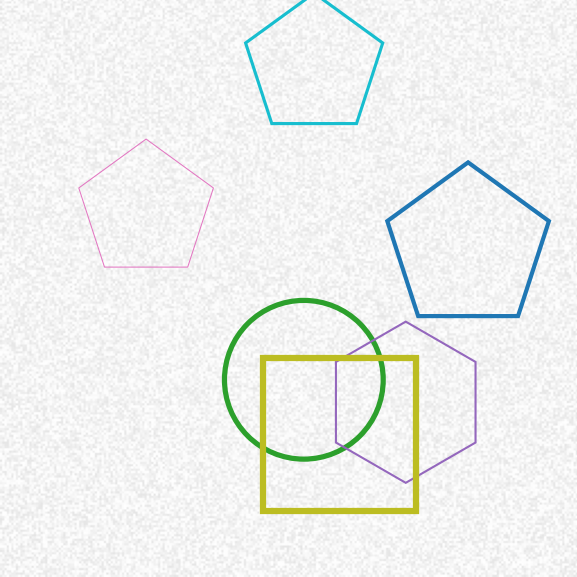[{"shape": "pentagon", "thickness": 2, "radius": 0.74, "center": [0.811, 0.571]}, {"shape": "circle", "thickness": 2.5, "radius": 0.69, "center": [0.526, 0.342]}, {"shape": "hexagon", "thickness": 1, "radius": 0.7, "center": [0.703, 0.303]}, {"shape": "pentagon", "thickness": 0.5, "radius": 0.61, "center": [0.253, 0.636]}, {"shape": "square", "thickness": 3, "radius": 0.66, "center": [0.587, 0.247]}, {"shape": "pentagon", "thickness": 1.5, "radius": 0.62, "center": [0.544, 0.886]}]